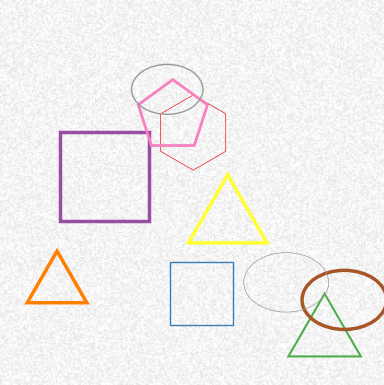[{"shape": "hexagon", "thickness": 0.5, "radius": 0.49, "center": [0.502, 0.656]}, {"shape": "square", "thickness": 1, "radius": 0.41, "center": [0.523, 0.238]}, {"shape": "triangle", "thickness": 1.5, "radius": 0.54, "center": [0.843, 0.129]}, {"shape": "square", "thickness": 2.5, "radius": 0.58, "center": [0.271, 0.54]}, {"shape": "triangle", "thickness": 2.5, "radius": 0.45, "center": [0.148, 0.258]}, {"shape": "triangle", "thickness": 2.5, "radius": 0.59, "center": [0.591, 0.428]}, {"shape": "oval", "thickness": 2.5, "radius": 0.55, "center": [0.894, 0.221]}, {"shape": "pentagon", "thickness": 2, "radius": 0.47, "center": [0.449, 0.699]}, {"shape": "oval", "thickness": 1, "radius": 0.46, "center": [0.434, 0.768]}, {"shape": "oval", "thickness": 0.5, "radius": 0.55, "center": [0.743, 0.267]}]